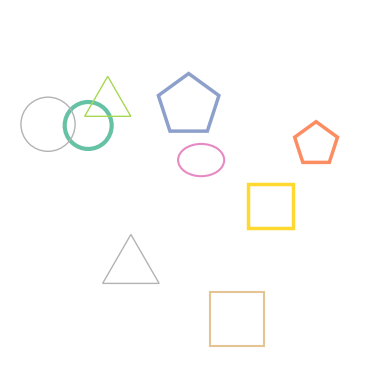[{"shape": "circle", "thickness": 3, "radius": 0.3, "center": [0.229, 0.674]}, {"shape": "pentagon", "thickness": 2.5, "radius": 0.29, "center": [0.821, 0.625]}, {"shape": "pentagon", "thickness": 2.5, "radius": 0.41, "center": [0.49, 0.726]}, {"shape": "oval", "thickness": 1.5, "radius": 0.3, "center": [0.522, 0.584]}, {"shape": "triangle", "thickness": 1, "radius": 0.35, "center": [0.28, 0.732]}, {"shape": "square", "thickness": 2.5, "radius": 0.29, "center": [0.703, 0.465]}, {"shape": "square", "thickness": 1.5, "radius": 0.35, "center": [0.616, 0.172]}, {"shape": "circle", "thickness": 1, "radius": 0.35, "center": [0.125, 0.677]}, {"shape": "triangle", "thickness": 1, "radius": 0.42, "center": [0.34, 0.306]}]